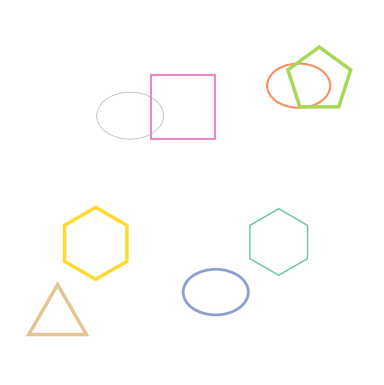[{"shape": "hexagon", "thickness": 1, "radius": 0.43, "center": [0.724, 0.371]}, {"shape": "oval", "thickness": 1.5, "radius": 0.41, "center": [0.776, 0.777]}, {"shape": "oval", "thickness": 2, "radius": 0.42, "center": [0.56, 0.241]}, {"shape": "square", "thickness": 1.5, "radius": 0.41, "center": [0.476, 0.722]}, {"shape": "pentagon", "thickness": 2.5, "radius": 0.43, "center": [0.829, 0.792]}, {"shape": "hexagon", "thickness": 2.5, "radius": 0.47, "center": [0.249, 0.368]}, {"shape": "triangle", "thickness": 2.5, "radius": 0.43, "center": [0.15, 0.174]}, {"shape": "oval", "thickness": 0.5, "radius": 0.44, "center": [0.338, 0.7]}]